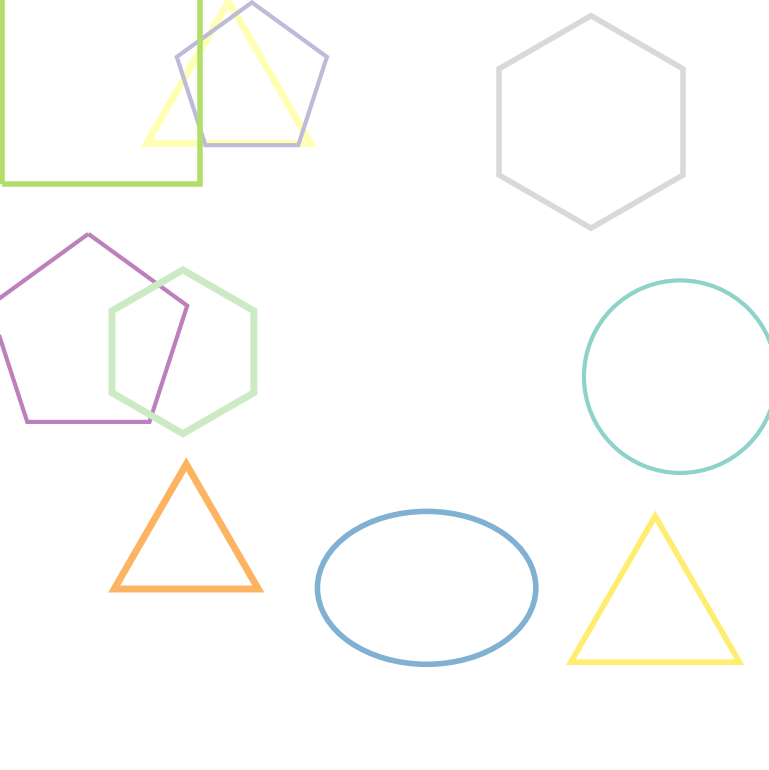[{"shape": "circle", "thickness": 1.5, "radius": 0.63, "center": [0.883, 0.511]}, {"shape": "triangle", "thickness": 2.5, "radius": 0.61, "center": [0.297, 0.875]}, {"shape": "pentagon", "thickness": 1.5, "radius": 0.51, "center": [0.327, 0.894]}, {"shape": "oval", "thickness": 2, "radius": 0.71, "center": [0.554, 0.237]}, {"shape": "triangle", "thickness": 2.5, "radius": 0.54, "center": [0.242, 0.289]}, {"shape": "square", "thickness": 2, "radius": 0.64, "center": [0.131, 0.889]}, {"shape": "hexagon", "thickness": 2, "radius": 0.69, "center": [0.768, 0.842]}, {"shape": "pentagon", "thickness": 1.5, "radius": 0.68, "center": [0.115, 0.561]}, {"shape": "hexagon", "thickness": 2.5, "radius": 0.53, "center": [0.238, 0.543]}, {"shape": "triangle", "thickness": 2, "radius": 0.63, "center": [0.851, 0.203]}]